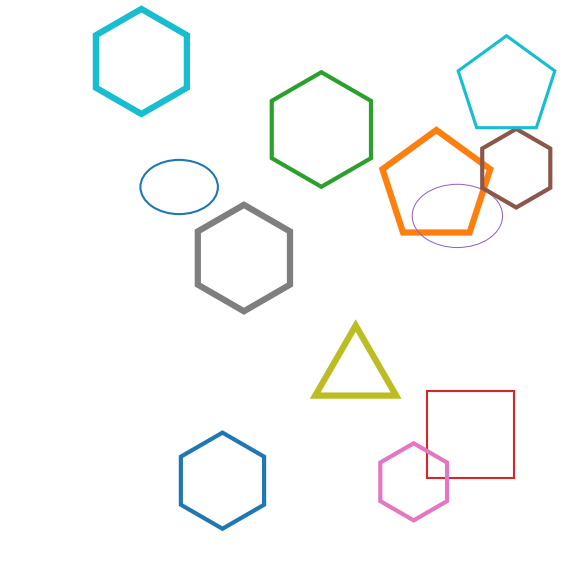[{"shape": "hexagon", "thickness": 2, "radius": 0.42, "center": [0.385, 0.167]}, {"shape": "oval", "thickness": 1, "radius": 0.34, "center": [0.31, 0.675]}, {"shape": "pentagon", "thickness": 3, "radius": 0.49, "center": [0.756, 0.676]}, {"shape": "hexagon", "thickness": 2, "radius": 0.5, "center": [0.556, 0.775]}, {"shape": "square", "thickness": 1, "radius": 0.38, "center": [0.815, 0.247]}, {"shape": "oval", "thickness": 0.5, "radius": 0.39, "center": [0.792, 0.625]}, {"shape": "hexagon", "thickness": 2, "radius": 0.34, "center": [0.894, 0.708]}, {"shape": "hexagon", "thickness": 2, "radius": 0.33, "center": [0.716, 0.165]}, {"shape": "hexagon", "thickness": 3, "radius": 0.46, "center": [0.422, 0.552]}, {"shape": "triangle", "thickness": 3, "radius": 0.4, "center": [0.616, 0.355]}, {"shape": "hexagon", "thickness": 3, "radius": 0.45, "center": [0.245, 0.893]}, {"shape": "pentagon", "thickness": 1.5, "radius": 0.44, "center": [0.877, 0.849]}]